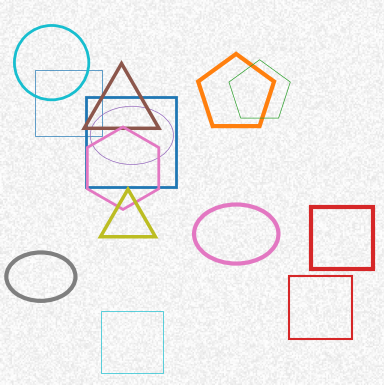[{"shape": "square", "thickness": 2, "radius": 0.58, "center": [0.339, 0.631]}, {"shape": "square", "thickness": 0.5, "radius": 0.43, "center": [0.178, 0.732]}, {"shape": "pentagon", "thickness": 3, "radius": 0.52, "center": [0.613, 0.756]}, {"shape": "pentagon", "thickness": 0.5, "radius": 0.42, "center": [0.674, 0.761]}, {"shape": "square", "thickness": 3, "radius": 0.4, "center": [0.888, 0.383]}, {"shape": "square", "thickness": 1.5, "radius": 0.41, "center": [0.832, 0.202]}, {"shape": "oval", "thickness": 0.5, "radius": 0.54, "center": [0.343, 0.648]}, {"shape": "triangle", "thickness": 2.5, "radius": 0.56, "center": [0.316, 0.723]}, {"shape": "oval", "thickness": 3, "radius": 0.55, "center": [0.614, 0.392]}, {"shape": "hexagon", "thickness": 2, "radius": 0.54, "center": [0.32, 0.563]}, {"shape": "oval", "thickness": 3, "radius": 0.45, "center": [0.106, 0.281]}, {"shape": "triangle", "thickness": 2.5, "radius": 0.41, "center": [0.332, 0.426]}, {"shape": "square", "thickness": 0.5, "radius": 0.4, "center": [0.344, 0.112]}, {"shape": "circle", "thickness": 2, "radius": 0.48, "center": [0.134, 0.837]}]